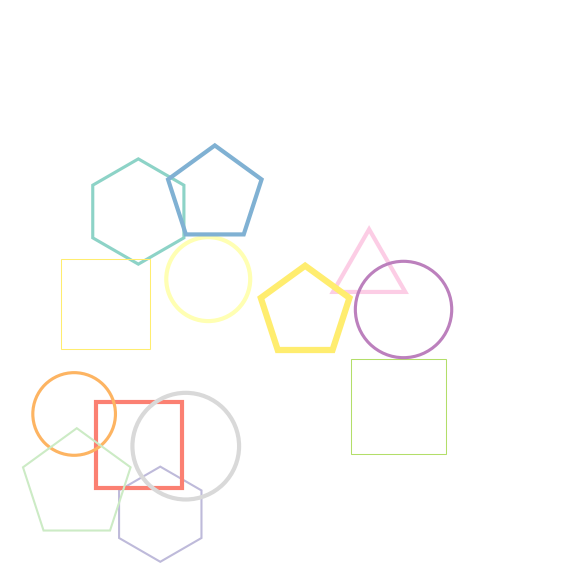[{"shape": "hexagon", "thickness": 1.5, "radius": 0.46, "center": [0.24, 0.633]}, {"shape": "circle", "thickness": 2, "radius": 0.36, "center": [0.361, 0.516]}, {"shape": "hexagon", "thickness": 1, "radius": 0.41, "center": [0.278, 0.109]}, {"shape": "square", "thickness": 2, "radius": 0.37, "center": [0.241, 0.229]}, {"shape": "pentagon", "thickness": 2, "radius": 0.43, "center": [0.372, 0.662]}, {"shape": "circle", "thickness": 1.5, "radius": 0.36, "center": [0.128, 0.282]}, {"shape": "square", "thickness": 0.5, "radius": 0.41, "center": [0.69, 0.295]}, {"shape": "triangle", "thickness": 2, "radius": 0.36, "center": [0.639, 0.53]}, {"shape": "circle", "thickness": 2, "radius": 0.46, "center": [0.322, 0.227]}, {"shape": "circle", "thickness": 1.5, "radius": 0.42, "center": [0.699, 0.463]}, {"shape": "pentagon", "thickness": 1, "radius": 0.49, "center": [0.133, 0.16]}, {"shape": "square", "thickness": 0.5, "radius": 0.39, "center": [0.182, 0.473]}, {"shape": "pentagon", "thickness": 3, "radius": 0.4, "center": [0.528, 0.458]}]